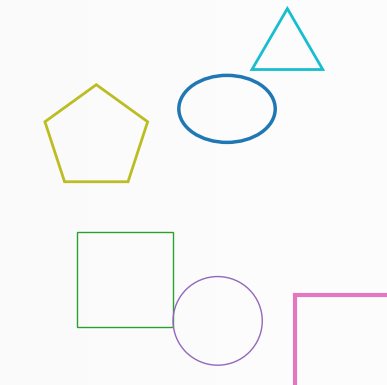[{"shape": "oval", "thickness": 2.5, "radius": 0.62, "center": [0.586, 0.717]}, {"shape": "square", "thickness": 1, "radius": 0.62, "center": [0.322, 0.274]}, {"shape": "circle", "thickness": 1, "radius": 0.58, "center": [0.562, 0.167]}, {"shape": "square", "thickness": 3, "radius": 0.62, "center": [0.885, 0.108]}, {"shape": "pentagon", "thickness": 2, "radius": 0.7, "center": [0.248, 0.641]}, {"shape": "triangle", "thickness": 2, "radius": 0.53, "center": [0.742, 0.872]}]